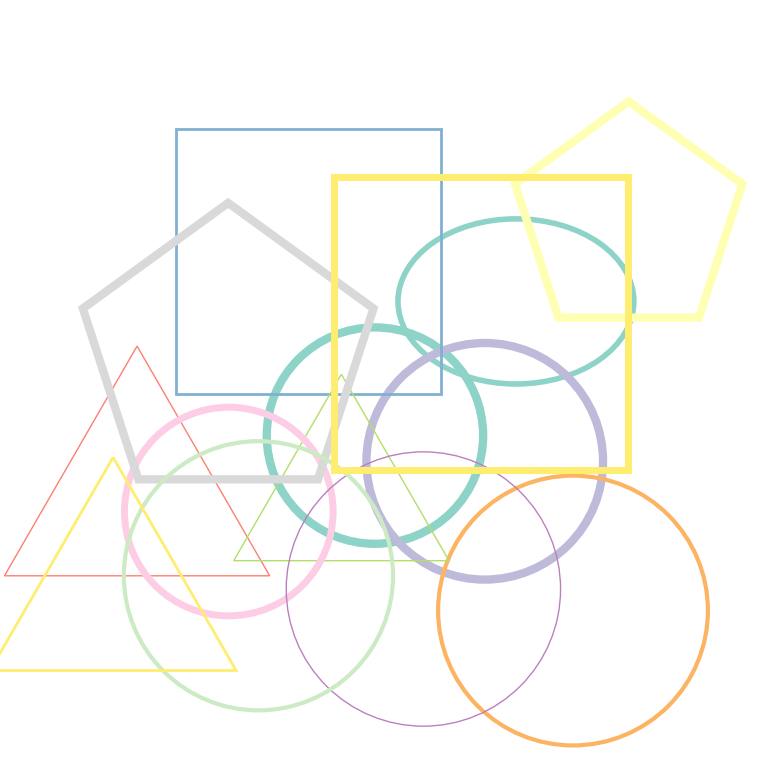[{"shape": "circle", "thickness": 3, "radius": 0.7, "center": [0.487, 0.434]}, {"shape": "oval", "thickness": 2, "radius": 0.77, "center": [0.67, 0.609]}, {"shape": "pentagon", "thickness": 3, "radius": 0.78, "center": [0.816, 0.713]}, {"shape": "circle", "thickness": 3, "radius": 0.77, "center": [0.63, 0.401]}, {"shape": "triangle", "thickness": 0.5, "radius": 0.99, "center": [0.178, 0.352]}, {"shape": "square", "thickness": 1, "radius": 0.86, "center": [0.401, 0.66]}, {"shape": "circle", "thickness": 1.5, "radius": 0.88, "center": [0.744, 0.207]}, {"shape": "triangle", "thickness": 0.5, "radius": 0.81, "center": [0.443, 0.353]}, {"shape": "circle", "thickness": 2.5, "radius": 0.68, "center": [0.297, 0.336]}, {"shape": "pentagon", "thickness": 3, "radius": 0.99, "center": [0.296, 0.538]}, {"shape": "circle", "thickness": 0.5, "radius": 0.89, "center": [0.55, 0.235]}, {"shape": "circle", "thickness": 1.5, "radius": 0.87, "center": [0.336, 0.252]}, {"shape": "triangle", "thickness": 1, "radius": 0.92, "center": [0.147, 0.221]}, {"shape": "square", "thickness": 2.5, "radius": 0.95, "center": [0.624, 0.58]}]